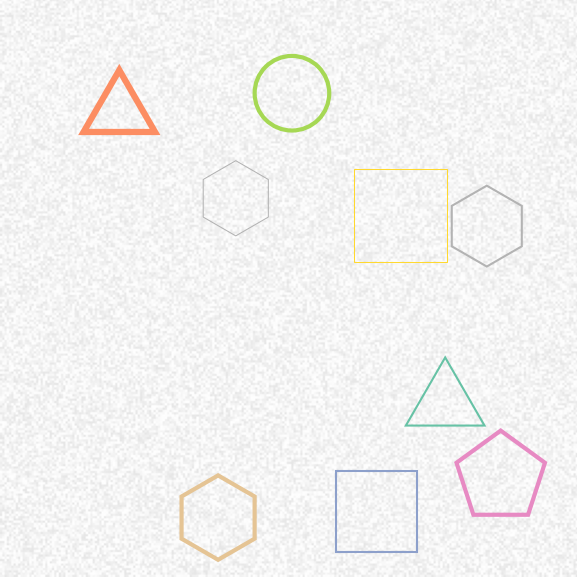[{"shape": "triangle", "thickness": 1, "radius": 0.39, "center": [0.771, 0.302]}, {"shape": "triangle", "thickness": 3, "radius": 0.36, "center": [0.207, 0.806]}, {"shape": "square", "thickness": 1, "radius": 0.35, "center": [0.653, 0.113]}, {"shape": "pentagon", "thickness": 2, "radius": 0.4, "center": [0.867, 0.173]}, {"shape": "circle", "thickness": 2, "radius": 0.32, "center": [0.506, 0.838]}, {"shape": "square", "thickness": 0.5, "radius": 0.4, "center": [0.693, 0.626]}, {"shape": "hexagon", "thickness": 2, "radius": 0.37, "center": [0.378, 0.103]}, {"shape": "hexagon", "thickness": 0.5, "radius": 0.33, "center": [0.408, 0.656]}, {"shape": "hexagon", "thickness": 1, "radius": 0.35, "center": [0.843, 0.608]}]